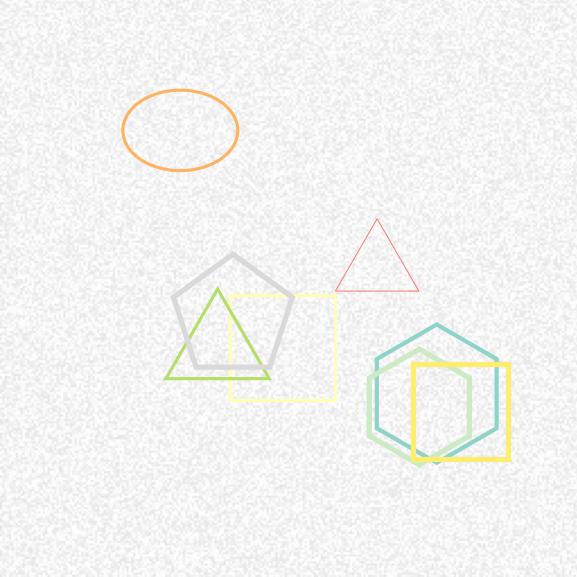[{"shape": "hexagon", "thickness": 2, "radius": 0.6, "center": [0.756, 0.317]}, {"shape": "square", "thickness": 1.5, "radius": 0.46, "center": [0.489, 0.397]}, {"shape": "triangle", "thickness": 0.5, "radius": 0.42, "center": [0.653, 0.537]}, {"shape": "oval", "thickness": 1.5, "radius": 0.5, "center": [0.312, 0.773]}, {"shape": "triangle", "thickness": 1.5, "radius": 0.52, "center": [0.377, 0.395]}, {"shape": "pentagon", "thickness": 2.5, "radius": 0.54, "center": [0.403, 0.451]}, {"shape": "hexagon", "thickness": 2.5, "radius": 0.5, "center": [0.726, 0.295]}, {"shape": "square", "thickness": 2.5, "radius": 0.41, "center": [0.797, 0.286]}]